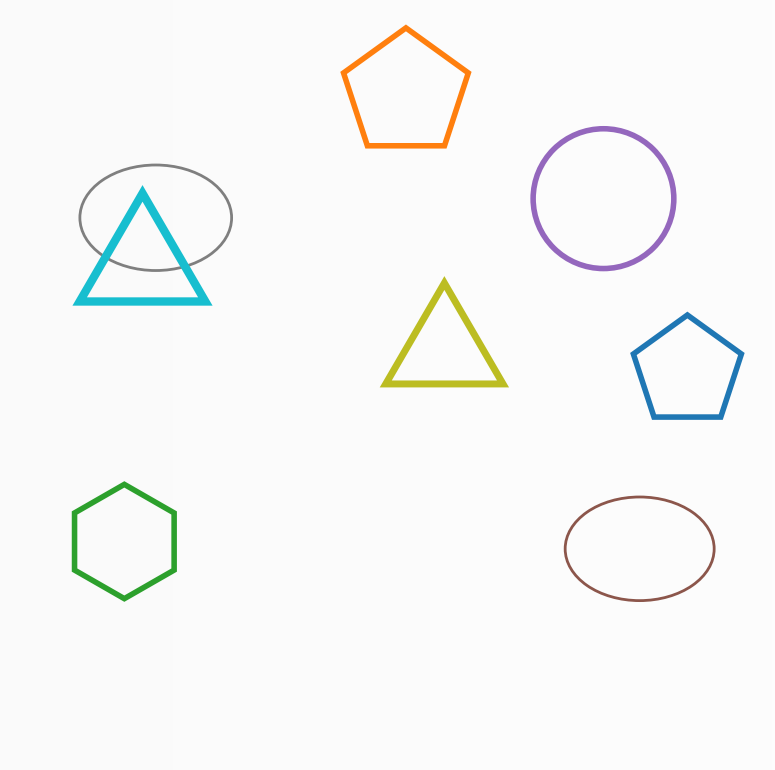[{"shape": "pentagon", "thickness": 2, "radius": 0.37, "center": [0.887, 0.518]}, {"shape": "pentagon", "thickness": 2, "radius": 0.42, "center": [0.524, 0.879]}, {"shape": "hexagon", "thickness": 2, "radius": 0.37, "center": [0.16, 0.297]}, {"shape": "circle", "thickness": 2, "radius": 0.45, "center": [0.779, 0.742]}, {"shape": "oval", "thickness": 1, "radius": 0.48, "center": [0.825, 0.287]}, {"shape": "oval", "thickness": 1, "radius": 0.49, "center": [0.201, 0.717]}, {"shape": "triangle", "thickness": 2.5, "radius": 0.44, "center": [0.573, 0.545]}, {"shape": "triangle", "thickness": 3, "radius": 0.47, "center": [0.184, 0.655]}]